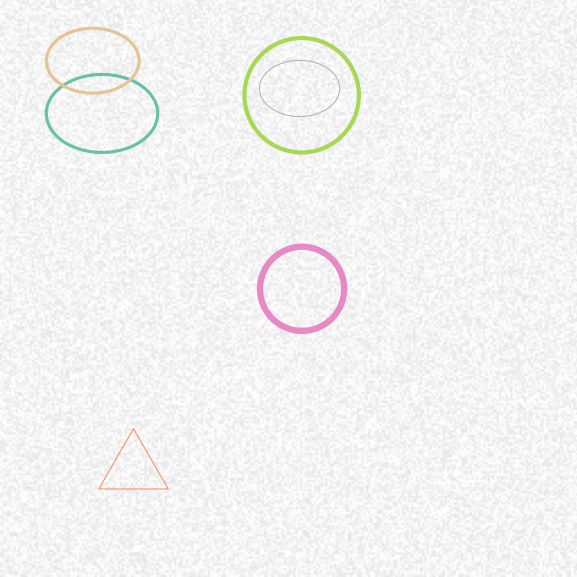[{"shape": "oval", "thickness": 1.5, "radius": 0.48, "center": [0.177, 0.803]}, {"shape": "triangle", "thickness": 0.5, "radius": 0.35, "center": [0.231, 0.187]}, {"shape": "circle", "thickness": 3, "radius": 0.36, "center": [0.523, 0.499]}, {"shape": "circle", "thickness": 2, "radius": 0.5, "center": [0.522, 0.834]}, {"shape": "oval", "thickness": 1.5, "radius": 0.4, "center": [0.161, 0.894]}, {"shape": "oval", "thickness": 0.5, "radius": 0.35, "center": [0.519, 0.846]}]